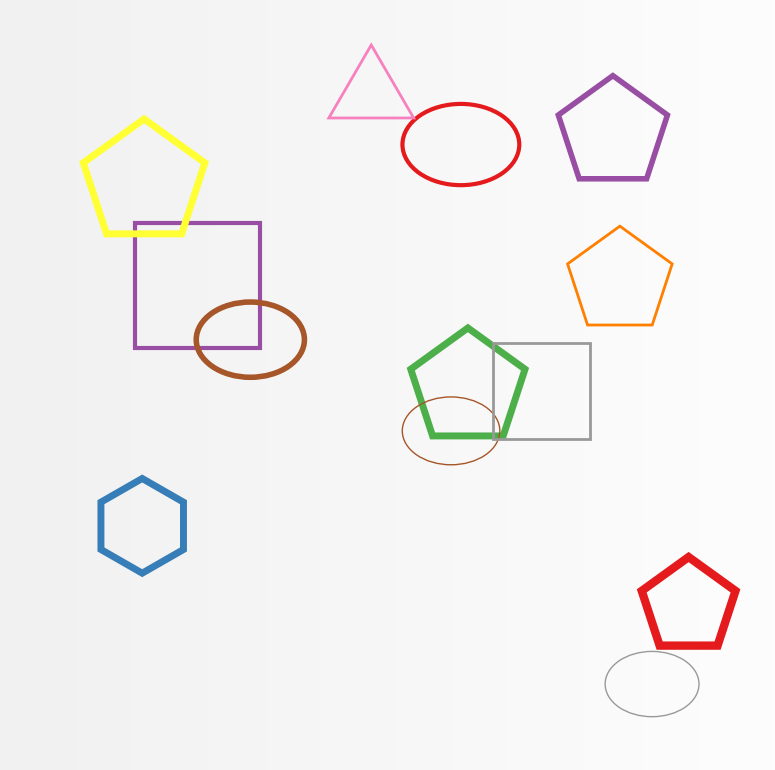[{"shape": "oval", "thickness": 1.5, "radius": 0.38, "center": [0.595, 0.812]}, {"shape": "pentagon", "thickness": 3, "radius": 0.32, "center": [0.889, 0.213]}, {"shape": "hexagon", "thickness": 2.5, "radius": 0.31, "center": [0.183, 0.317]}, {"shape": "pentagon", "thickness": 2.5, "radius": 0.39, "center": [0.604, 0.497]}, {"shape": "square", "thickness": 1.5, "radius": 0.4, "center": [0.255, 0.629]}, {"shape": "pentagon", "thickness": 2, "radius": 0.37, "center": [0.791, 0.828]}, {"shape": "pentagon", "thickness": 1, "radius": 0.35, "center": [0.8, 0.635]}, {"shape": "pentagon", "thickness": 2.5, "radius": 0.41, "center": [0.186, 0.763]}, {"shape": "oval", "thickness": 2, "radius": 0.35, "center": [0.323, 0.559]}, {"shape": "oval", "thickness": 0.5, "radius": 0.31, "center": [0.582, 0.44]}, {"shape": "triangle", "thickness": 1, "radius": 0.32, "center": [0.479, 0.878]}, {"shape": "square", "thickness": 1, "radius": 0.31, "center": [0.699, 0.492]}, {"shape": "oval", "thickness": 0.5, "radius": 0.3, "center": [0.841, 0.112]}]